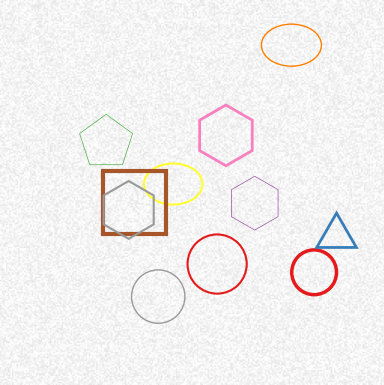[{"shape": "circle", "thickness": 2.5, "radius": 0.29, "center": [0.816, 0.293]}, {"shape": "circle", "thickness": 1.5, "radius": 0.38, "center": [0.564, 0.314]}, {"shape": "triangle", "thickness": 2, "radius": 0.3, "center": [0.874, 0.387]}, {"shape": "pentagon", "thickness": 0.5, "radius": 0.36, "center": [0.276, 0.631]}, {"shape": "hexagon", "thickness": 0.5, "radius": 0.35, "center": [0.662, 0.472]}, {"shape": "oval", "thickness": 1, "radius": 0.39, "center": [0.757, 0.883]}, {"shape": "oval", "thickness": 1.5, "radius": 0.38, "center": [0.45, 0.522]}, {"shape": "square", "thickness": 3, "radius": 0.41, "center": [0.35, 0.474]}, {"shape": "hexagon", "thickness": 2, "radius": 0.39, "center": [0.587, 0.648]}, {"shape": "hexagon", "thickness": 1.5, "radius": 0.38, "center": [0.334, 0.455]}, {"shape": "circle", "thickness": 1, "radius": 0.35, "center": [0.411, 0.23]}]